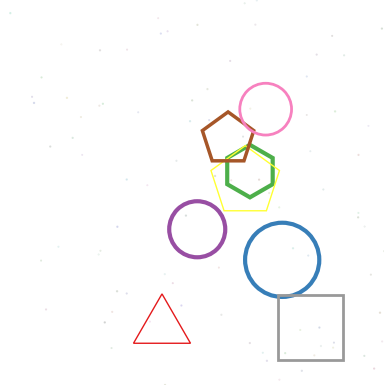[{"shape": "triangle", "thickness": 1, "radius": 0.43, "center": [0.421, 0.151]}, {"shape": "circle", "thickness": 3, "radius": 0.48, "center": [0.733, 0.325]}, {"shape": "hexagon", "thickness": 3, "radius": 0.34, "center": [0.649, 0.556]}, {"shape": "circle", "thickness": 3, "radius": 0.36, "center": [0.512, 0.405]}, {"shape": "pentagon", "thickness": 1, "radius": 0.47, "center": [0.637, 0.528]}, {"shape": "pentagon", "thickness": 2.5, "radius": 0.35, "center": [0.592, 0.639]}, {"shape": "circle", "thickness": 2, "radius": 0.34, "center": [0.69, 0.716]}, {"shape": "square", "thickness": 2, "radius": 0.42, "center": [0.806, 0.149]}]